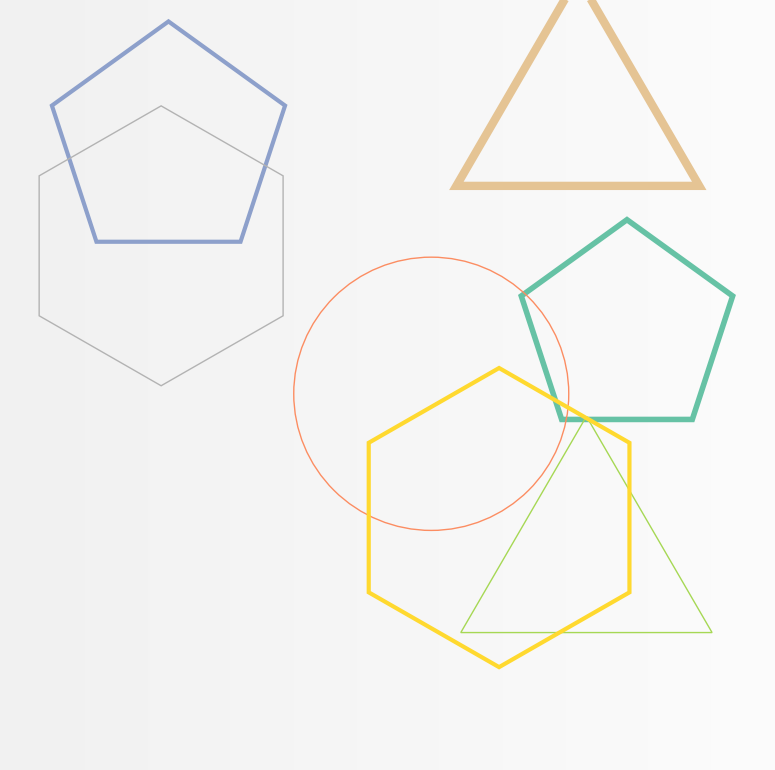[{"shape": "pentagon", "thickness": 2, "radius": 0.72, "center": [0.809, 0.571]}, {"shape": "circle", "thickness": 0.5, "radius": 0.89, "center": [0.556, 0.489]}, {"shape": "pentagon", "thickness": 1.5, "radius": 0.79, "center": [0.217, 0.814]}, {"shape": "triangle", "thickness": 0.5, "radius": 0.94, "center": [0.757, 0.272]}, {"shape": "hexagon", "thickness": 1.5, "radius": 0.97, "center": [0.644, 0.328]}, {"shape": "triangle", "thickness": 3, "radius": 0.9, "center": [0.746, 0.849]}, {"shape": "hexagon", "thickness": 0.5, "radius": 0.91, "center": [0.208, 0.681]}]